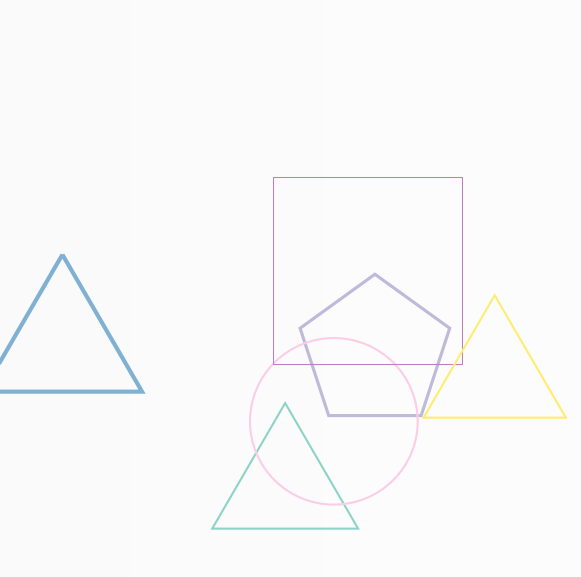[{"shape": "triangle", "thickness": 1, "radius": 0.72, "center": [0.491, 0.156]}, {"shape": "pentagon", "thickness": 1.5, "radius": 0.68, "center": [0.645, 0.389]}, {"shape": "triangle", "thickness": 2, "radius": 0.79, "center": [0.107, 0.4]}, {"shape": "circle", "thickness": 1, "radius": 0.72, "center": [0.574, 0.27]}, {"shape": "square", "thickness": 0.5, "radius": 0.81, "center": [0.632, 0.531]}, {"shape": "triangle", "thickness": 1, "radius": 0.71, "center": [0.851, 0.347]}]